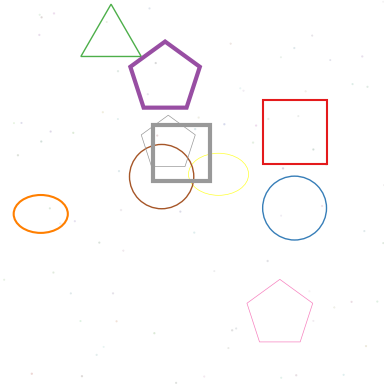[{"shape": "square", "thickness": 1.5, "radius": 0.41, "center": [0.766, 0.657]}, {"shape": "circle", "thickness": 1, "radius": 0.41, "center": [0.765, 0.46]}, {"shape": "triangle", "thickness": 1, "radius": 0.45, "center": [0.288, 0.899]}, {"shape": "pentagon", "thickness": 3, "radius": 0.47, "center": [0.429, 0.797]}, {"shape": "oval", "thickness": 1.5, "radius": 0.35, "center": [0.106, 0.444]}, {"shape": "oval", "thickness": 0.5, "radius": 0.39, "center": [0.568, 0.547]}, {"shape": "circle", "thickness": 1, "radius": 0.42, "center": [0.42, 0.541]}, {"shape": "pentagon", "thickness": 0.5, "radius": 0.45, "center": [0.727, 0.185]}, {"shape": "square", "thickness": 3, "radius": 0.36, "center": [0.472, 0.603]}, {"shape": "pentagon", "thickness": 0.5, "radius": 0.37, "center": [0.437, 0.627]}]